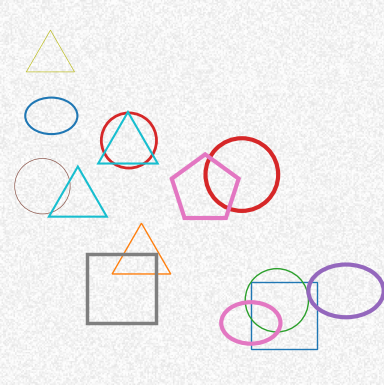[{"shape": "square", "thickness": 1, "radius": 0.43, "center": [0.738, 0.181]}, {"shape": "oval", "thickness": 1.5, "radius": 0.34, "center": [0.133, 0.699]}, {"shape": "triangle", "thickness": 1, "radius": 0.44, "center": [0.367, 0.332]}, {"shape": "circle", "thickness": 1, "radius": 0.41, "center": [0.719, 0.22]}, {"shape": "circle", "thickness": 3, "radius": 0.47, "center": [0.628, 0.547]}, {"shape": "circle", "thickness": 2, "radius": 0.36, "center": [0.335, 0.635]}, {"shape": "oval", "thickness": 3, "radius": 0.49, "center": [0.899, 0.244]}, {"shape": "circle", "thickness": 0.5, "radius": 0.36, "center": [0.11, 0.516]}, {"shape": "pentagon", "thickness": 3, "radius": 0.46, "center": [0.533, 0.508]}, {"shape": "oval", "thickness": 3, "radius": 0.38, "center": [0.652, 0.161]}, {"shape": "square", "thickness": 2.5, "radius": 0.45, "center": [0.316, 0.25]}, {"shape": "triangle", "thickness": 0.5, "radius": 0.36, "center": [0.131, 0.849]}, {"shape": "triangle", "thickness": 1.5, "radius": 0.45, "center": [0.332, 0.62]}, {"shape": "triangle", "thickness": 1.5, "radius": 0.43, "center": [0.202, 0.481]}]